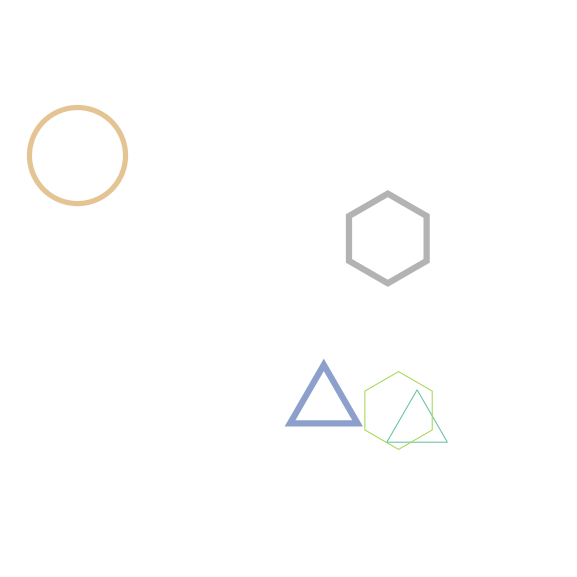[{"shape": "triangle", "thickness": 0.5, "radius": 0.3, "center": [0.722, 0.264]}, {"shape": "triangle", "thickness": 3, "radius": 0.34, "center": [0.561, 0.3]}, {"shape": "hexagon", "thickness": 0.5, "radius": 0.34, "center": [0.69, 0.288]}, {"shape": "circle", "thickness": 2.5, "radius": 0.42, "center": [0.134, 0.73]}, {"shape": "hexagon", "thickness": 3, "radius": 0.39, "center": [0.672, 0.586]}]